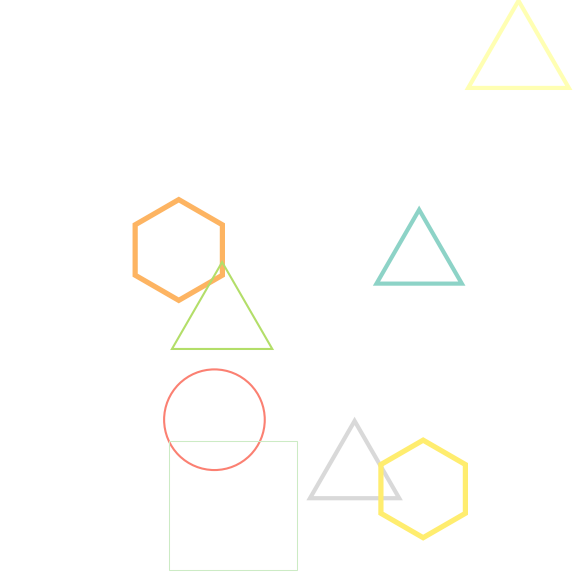[{"shape": "triangle", "thickness": 2, "radius": 0.43, "center": [0.726, 0.551]}, {"shape": "triangle", "thickness": 2, "radius": 0.5, "center": [0.898, 0.897]}, {"shape": "circle", "thickness": 1, "radius": 0.44, "center": [0.371, 0.272]}, {"shape": "hexagon", "thickness": 2.5, "radius": 0.44, "center": [0.31, 0.566]}, {"shape": "triangle", "thickness": 1, "radius": 0.5, "center": [0.385, 0.445]}, {"shape": "triangle", "thickness": 2, "radius": 0.45, "center": [0.614, 0.181]}, {"shape": "square", "thickness": 0.5, "radius": 0.56, "center": [0.403, 0.124]}, {"shape": "hexagon", "thickness": 2.5, "radius": 0.42, "center": [0.733, 0.153]}]